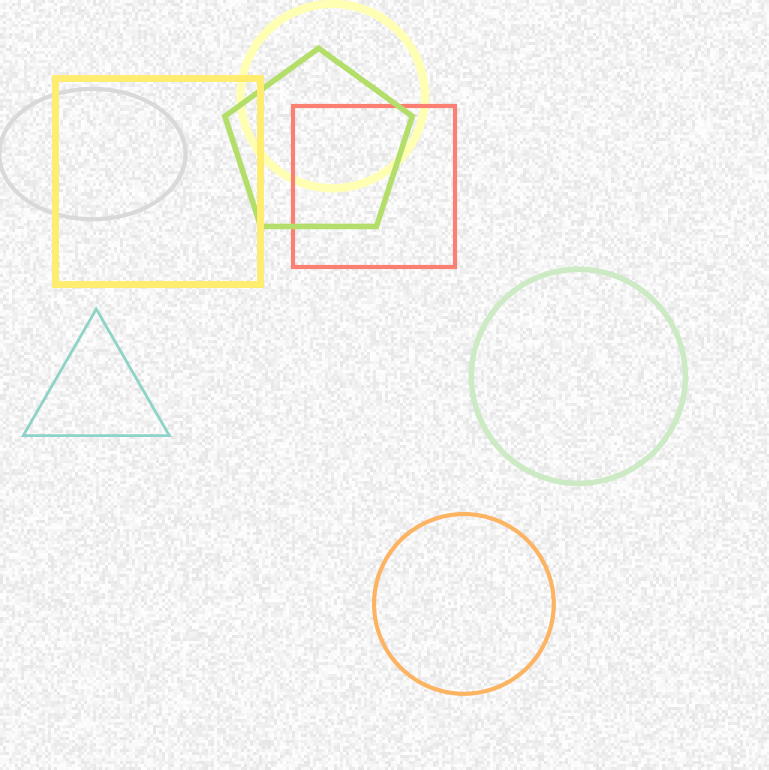[{"shape": "triangle", "thickness": 1, "radius": 0.55, "center": [0.125, 0.489]}, {"shape": "circle", "thickness": 3, "radius": 0.6, "center": [0.432, 0.875]}, {"shape": "square", "thickness": 1.5, "radius": 0.52, "center": [0.486, 0.757]}, {"shape": "circle", "thickness": 1.5, "radius": 0.58, "center": [0.602, 0.216]}, {"shape": "pentagon", "thickness": 2, "radius": 0.64, "center": [0.414, 0.809]}, {"shape": "oval", "thickness": 1.5, "radius": 0.6, "center": [0.12, 0.8]}, {"shape": "circle", "thickness": 2, "radius": 0.7, "center": [0.751, 0.511]}, {"shape": "square", "thickness": 2.5, "radius": 0.67, "center": [0.204, 0.765]}]